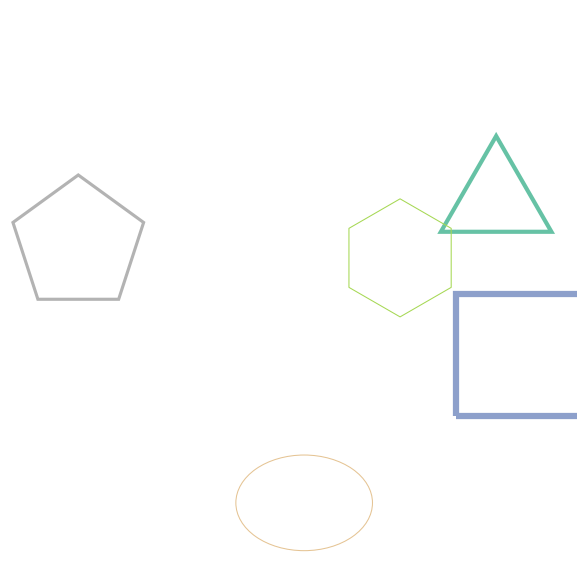[{"shape": "triangle", "thickness": 2, "radius": 0.55, "center": [0.859, 0.653]}, {"shape": "square", "thickness": 3, "radius": 0.53, "center": [0.895, 0.384]}, {"shape": "hexagon", "thickness": 0.5, "radius": 0.51, "center": [0.693, 0.553]}, {"shape": "oval", "thickness": 0.5, "radius": 0.59, "center": [0.527, 0.128]}, {"shape": "pentagon", "thickness": 1.5, "radius": 0.59, "center": [0.136, 0.577]}]